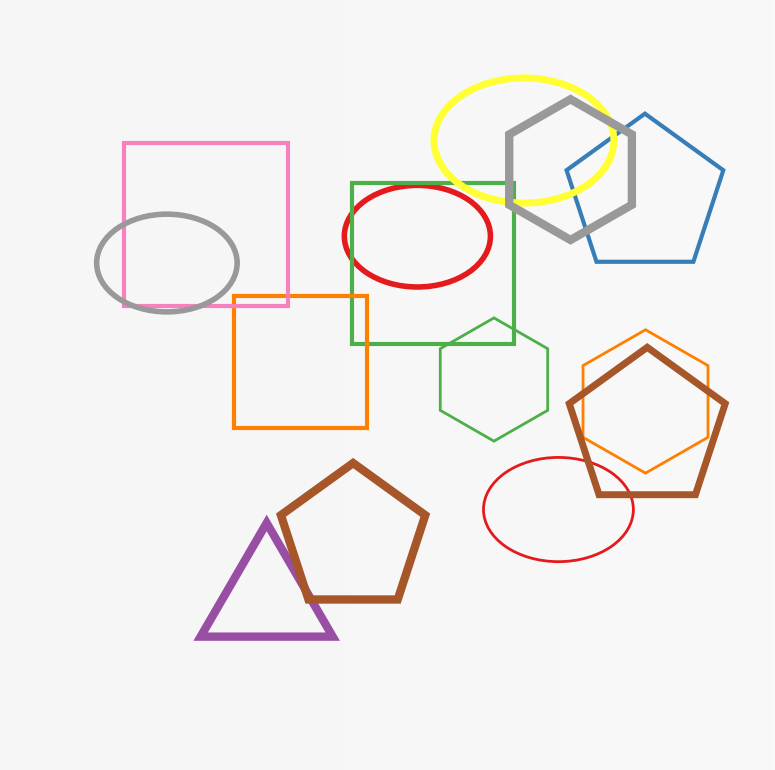[{"shape": "oval", "thickness": 1, "radius": 0.48, "center": [0.721, 0.338]}, {"shape": "oval", "thickness": 2, "radius": 0.47, "center": [0.539, 0.693]}, {"shape": "pentagon", "thickness": 1.5, "radius": 0.53, "center": [0.832, 0.746]}, {"shape": "square", "thickness": 1.5, "radius": 0.52, "center": [0.558, 0.658]}, {"shape": "hexagon", "thickness": 1, "radius": 0.4, "center": [0.637, 0.507]}, {"shape": "triangle", "thickness": 3, "radius": 0.49, "center": [0.344, 0.222]}, {"shape": "hexagon", "thickness": 1, "radius": 0.47, "center": [0.833, 0.479]}, {"shape": "square", "thickness": 1.5, "radius": 0.43, "center": [0.388, 0.53]}, {"shape": "oval", "thickness": 2.5, "radius": 0.58, "center": [0.676, 0.818]}, {"shape": "pentagon", "thickness": 3, "radius": 0.49, "center": [0.456, 0.301]}, {"shape": "pentagon", "thickness": 2.5, "radius": 0.53, "center": [0.835, 0.443]}, {"shape": "square", "thickness": 1.5, "radius": 0.53, "center": [0.266, 0.709]}, {"shape": "oval", "thickness": 2, "radius": 0.45, "center": [0.215, 0.658]}, {"shape": "hexagon", "thickness": 3, "radius": 0.46, "center": [0.736, 0.78]}]